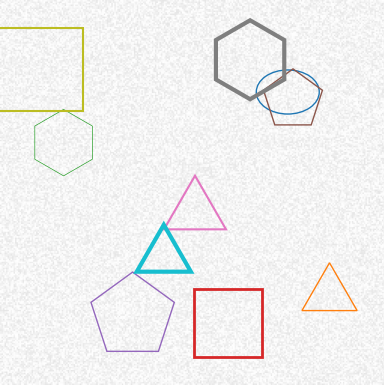[{"shape": "oval", "thickness": 1, "radius": 0.41, "center": [0.747, 0.761]}, {"shape": "triangle", "thickness": 1, "radius": 0.41, "center": [0.856, 0.235]}, {"shape": "hexagon", "thickness": 0.5, "radius": 0.43, "center": [0.165, 0.63]}, {"shape": "square", "thickness": 2, "radius": 0.44, "center": [0.592, 0.161]}, {"shape": "pentagon", "thickness": 1, "radius": 0.57, "center": [0.345, 0.179]}, {"shape": "pentagon", "thickness": 1, "radius": 0.4, "center": [0.761, 0.741]}, {"shape": "triangle", "thickness": 1.5, "radius": 0.46, "center": [0.507, 0.451]}, {"shape": "hexagon", "thickness": 3, "radius": 0.51, "center": [0.65, 0.845]}, {"shape": "square", "thickness": 1.5, "radius": 0.54, "center": [0.106, 0.82]}, {"shape": "triangle", "thickness": 3, "radius": 0.41, "center": [0.425, 0.335]}]